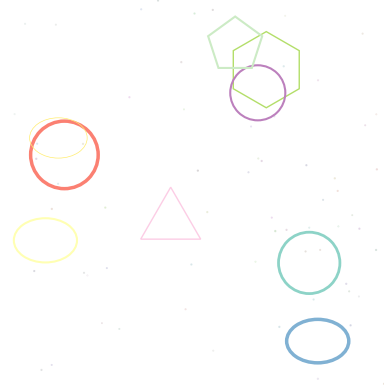[{"shape": "circle", "thickness": 2, "radius": 0.4, "center": [0.803, 0.317]}, {"shape": "oval", "thickness": 1.5, "radius": 0.41, "center": [0.118, 0.376]}, {"shape": "circle", "thickness": 2.5, "radius": 0.44, "center": [0.167, 0.598]}, {"shape": "oval", "thickness": 2.5, "radius": 0.4, "center": [0.825, 0.114]}, {"shape": "hexagon", "thickness": 1, "radius": 0.49, "center": [0.692, 0.819]}, {"shape": "triangle", "thickness": 1, "radius": 0.45, "center": [0.443, 0.424]}, {"shape": "circle", "thickness": 1.5, "radius": 0.36, "center": [0.67, 0.759]}, {"shape": "pentagon", "thickness": 1.5, "radius": 0.37, "center": [0.611, 0.883]}, {"shape": "oval", "thickness": 0.5, "radius": 0.37, "center": [0.152, 0.642]}]